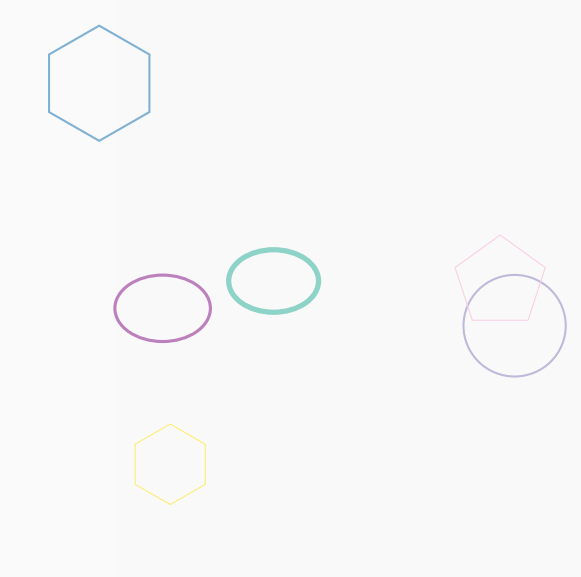[{"shape": "oval", "thickness": 2.5, "radius": 0.39, "center": [0.471, 0.513]}, {"shape": "circle", "thickness": 1, "radius": 0.44, "center": [0.885, 0.435]}, {"shape": "hexagon", "thickness": 1, "radius": 0.5, "center": [0.171, 0.855]}, {"shape": "pentagon", "thickness": 0.5, "radius": 0.41, "center": [0.86, 0.511]}, {"shape": "oval", "thickness": 1.5, "radius": 0.41, "center": [0.28, 0.465]}, {"shape": "hexagon", "thickness": 0.5, "radius": 0.35, "center": [0.293, 0.195]}]